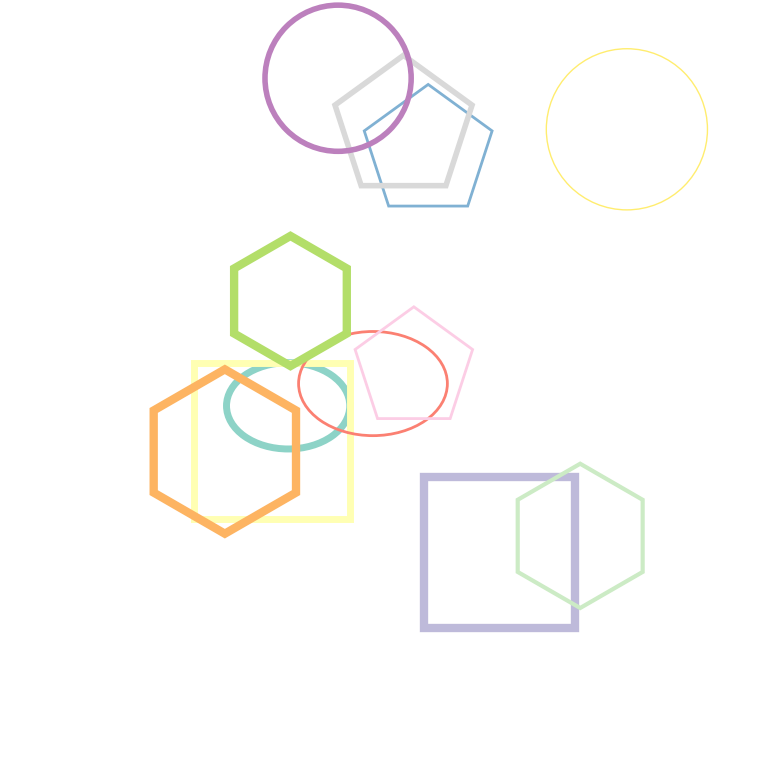[{"shape": "oval", "thickness": 2.5, "radius": 0.4, "center": [0.374, 0.473]}, {"shape": "square", "thickness": 2.5, "radius": 0.51, "center": [0.354, 0.427]}, {"shape": "square", "thickness": 3, "radius": 0.49, "center": [0.649, 0.282]}, {"shape": "oval", "thickness": 1, "radius": 0.48, "center": [0.484, 0.502]}, {"shape": "pentagon", "thickness": 1, "radius": 0.44, "center": [0.556, 0.803]}, {"shape": "hexagon", "thickness": 3, "radius": 0.53, "center": [0.292, 0.414]}, {"shape": "hexagon", "thickness": 3, "radius": 0.42, "center": [0.377, 0.609]}, {"shape": "pentagon", "thickness": 1, "radius": 0.4, "center": [0.537, 0.521]}, {"shape": "pentagon", "thickness": 2, "radius": 0.47, "center": [0.524, 0.835]}, {"shape": "circle", "thickness": 2, "radius": 0.47, "center": [0.439, 0.898]}, {"shape": "hexagon", "thickness": 1.5, "radius": 0.47, "center": [0.753, 0.304]}, {"shape": "circle", "thickness": 0.5, "radius": 0.52, "center": [0.814, 0.832]}]